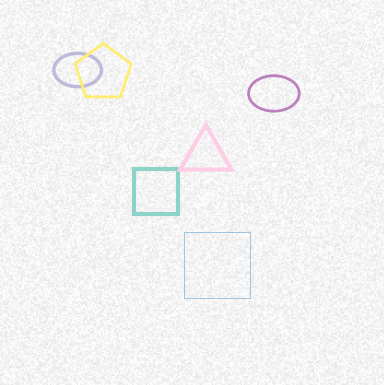[{"shape": "square", "thickness": 3, "radius": 0.29, "center": [0.406, 0.502]}, {"shape": "oval", "thickness": 2.5, "radius": 0.31, "center": [0.202, 0.818]}, {"shape": "square", "thickness": 0.5, "radius": 0.43, "center": [0.563, 0.311]}, {"shape": "triangle", "thickness": 3, "radius": 0.39, "center": [0.535, 0.598]}, {"shape": "oval", "thickness": 2, "radius": 0.33, "center": [0.711, 0.757]}, {"shape": "pentagon", "thickness": 2, "radius": 0.38, "center": [0.268, 0.811]}]